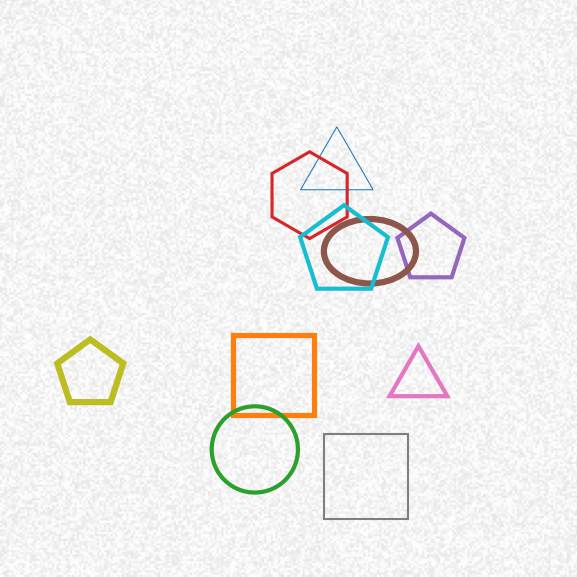[{"shape": "triangle", "thickness": 0.5, "radius": 0.36, "center": [0.583, 0.707]}, {"shape": "square", "thickness": 2.5, "radius": 0.35, "center": [0.473, 0.35]}, {"shape": "circle", "thickness": 2, "radius": 0.37, "center": [0.441, 0.221]}, {"shape": "hexagon", "thickness": 1.5, "radius": 0.38, "center": [0.536, 0.661]}, {"shape": "pentagon", "thickness": 2, "radius": 0.3, "center": [0.746, 0.568]}, {"shape": "oval", "thickness": 3, "radius": 0.4, "center": [0.641, 0.564]}, {"shape": "triangle", "thickness": 2, "radius": 0.29, "center": [0.725, 0.342]}, {"shape": "square", "thickness": 1, "radius": 0.36, "center": [0.634, 0.174]}, {"shape": "pentagon", "thickness": 3, "radius": 0.3, "center": [0.156, 0.351]}, {"shape": "pentagon", "thickness": 2, "radius": 0.4, "center": [0.596, 0.564]}]